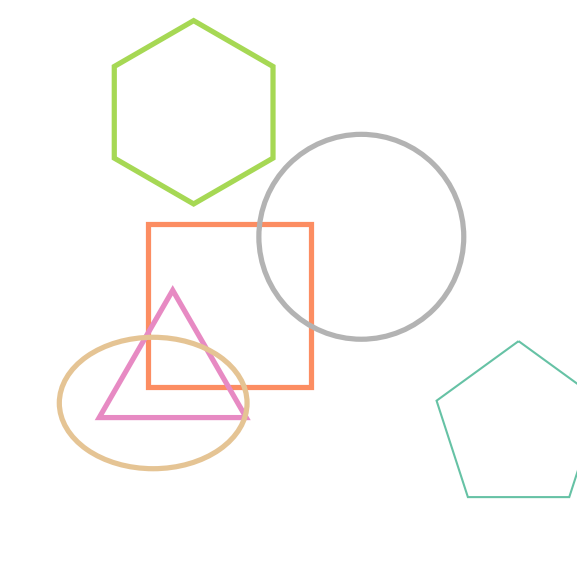[{"shape": "pentagon", "thickness": 1, "radius": 0.75, "center": [0.898, 0.259]}, {"shape": "square", "thickness": 2.5, "radius": 0.71, "center": [0.397, 0.47]}, {"shape": "triangle", "thickness": 2.5, "radius": 0.73, "center": [0.299, 0.35]}, {"shape": "hexagon", "thickness": 2.5, "radius": 0.79, "center": [0.335, 0.805]}, {"shape": "oval", "thickness": 2.5, "radius": 0.81, "center": [0.265, 0.301]}, {"shape": "circle", "thickness": 2.5, "radius": 0.89, "center": [0.626, 0.589]}]